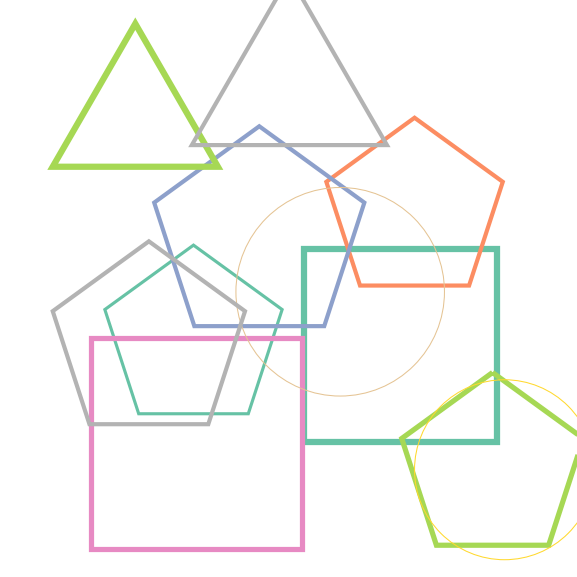[{"shape": "pentagon", "thickness": 1.5, "radius": 0.81, "center": [0.335, 0.413]}, {"shape": "square", "thickness": 3, "radius": 0.83, "center": [0.693, 0.401]}, {"shape": "pentagon", "thickness": 2, "radius": 0.8, "center": [0.718, 0.635]}, {"shape": "pentagon", "thickness": 2, "radius": 0.96, "center": [0.449, 0.589]}, {"shape": "square", "thickness": 2.5, "radius": 0.91, "center": [0.34, 0.231]}, {"shape": "triangle", "thickness": 3, "radius": 0.83, "center": [0.234, 0.793]}, {"shape": "pentagon", "thickness": 2.5, "radius": 0.83, "center": [0.853, 0.189]}, {"shape": "circle", "thickness": 0.5, "radius": 0.78, "center": [0.874, 0.186]}, {"shape": "circle", "thickness": 0.5, "radius": 0.9, "center": [0.589, 0.494]}, {"shape": "pentagon", "thickness": 2, "radius": 0.88, "center": [0.258, 0.406]}, {"shape": "triangle", "thickness": 2, "radius": 0.98, "center": [0.501, 0.845]}]